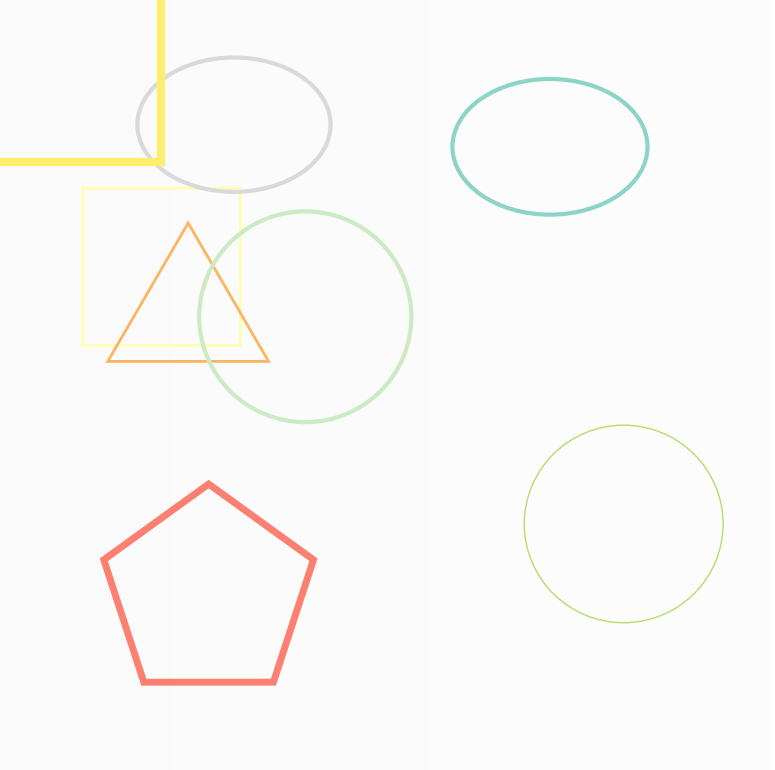[{"shape": "oval", "thickness": 1.5, "radius": 0.63, "center": [0.71, 0.809]}, {"shape": "square", "thickness": 1, "radius": 0.51, "center": [0.207, 0.653]}, {"shape": "pentagon", "thickness": 2.5, "radius": 0.71, "center": [0.269, 0.229]}, {"shape": "triangle", "thickness": 1, "radius": 0.6, "center": [0.243, 0.591]}, {"shape": "circle", "thickness": 0.5, "radius": 0.64, "center": [0.805, 0.32]}, {"shape": "oval", "thickness": 1.5, "radius": 0.62, "center": [0.302, 0.838]}, {"shape": "circle", "thickness": 1.5, "radius": 0.68, "center": [0.394, 0.589]}, {"shape": "square", "thickness": 3, "radius": 0.53, "center": [0.102, 0.896]}]